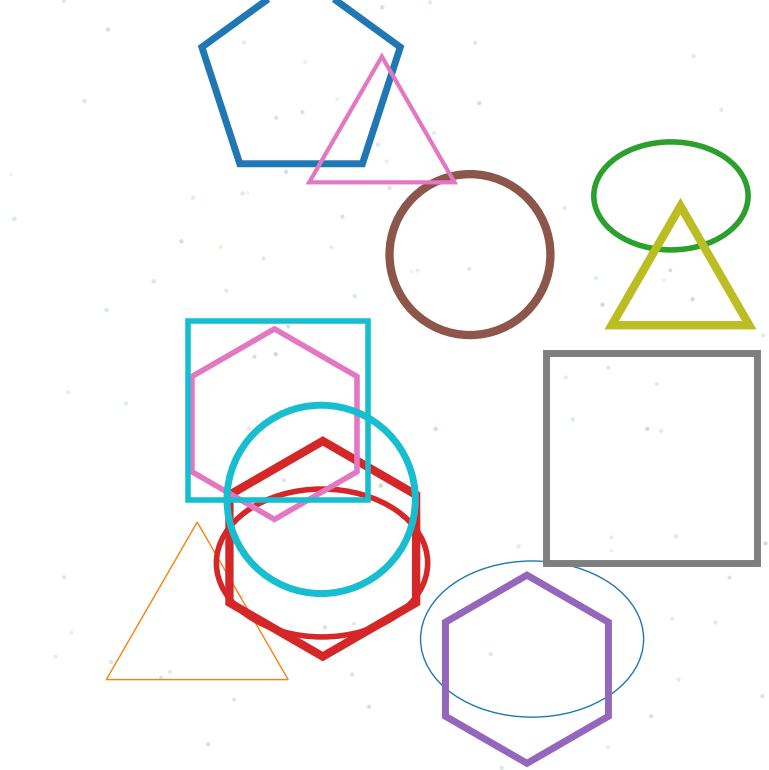[{"shape": "pentagon", "thickness": 2.5, "radius": 0.68, "center": [0.391, 0.897]}, {"shape": "oval", "thickness": 0.5, "radius": 0.72, "center": [0.691, 0.17]}, {"shape": "triangle", "thickness": 0.5, "radius": 0.68, "center": [0.256, 0.186]}, {"shape": "oval", "thickness": 2, "radius": 0.5, "center": [0.871, 0.746]}, {"shape": "hexagon", "thickness": 3, "radius": 0.7, "center": [0.419, 0.287]}, {"shape": "oval", "thickness": 2, "radius": 0.69, "center": [0.418, 0.269]}, {"shape": "hexagon", "thickness": 2.5, "radius": 0.61, "center": [0.684, 0.131]}, {"shape": "circle", "thickness": 3, "radius": 0.52, "center": [0.61, 0.669]}, {"shape": "hexagon", "thickness": 2, "radius": 0.62, "center": [0.356, 0.449]}, {"shape": "triangle", "thickness": 1.5, "radius": 0.54, "center": [0.496, 0.818]}, {"shape": "square", "thickness": 2.5, "radius": 0.68, "center": [0.846, 0.405]}, {"shape": "triangle", "thickness": 3, "radius": 0.52, "center": [0.884, 0.629]}, {"shape": "circle", "thickness": 2.5, "radius": 0.61, "center": [0.417, 0.351]}, {"shape": "square", "thickness": 2, "radius": 0.58, "center": [0.362, 0.467]}]